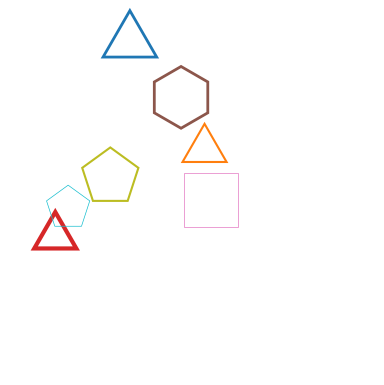[{"shape": "triangle", "thickness": 2, "radius": 0.4, "center": [0.337, 0.892]}, {"shape": "triangle", "thickness": 1.5, "radius": 0.33, "center": [0.531, 0.612]}, {"shape": "triangle", "thickness": 3, "radius": 0.32, "center": [0.144, 0.386]}, {"shape": "hexagon", "thickness": 2, "radius": 0.4, "center": [0.47, 0.747]}, {"shape": "square", "thickness": 0.5, "radius": 0.35, "center": [0.549, 0.48]}, {"shape": "pentagon", "thickness": 1.5, "radius": 0.38, "center": [0.287, 0.54]}, {"shape": "pentagon", "thickness": 0.5, "radius": 0.29, "center": [0.177, 0.46]}]